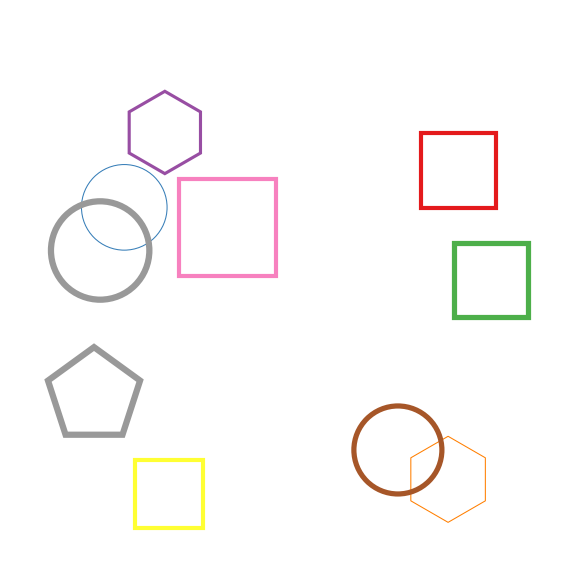[{"shape": "square", "thickness": 2, "radius": 0.32, "center": [0.794, 0.704]}, {"shape": "circle", "thickness": 0.5, "radius": 0.37, "center": [0.215, 0.64]}, {"shape": "square", "thickness": 2.5, "radius": 0.32, "center": [0.851, 0.514]}, {"shape": "hexagon", "thickness": 1.5, "radius": 0.36, "center": [0.285, 0.77]}, {"shape": "hexagon", "thickness": 0.5, "radius": 0.37, "center": [0.776, 0.169]}, {"shape": "square", "thickness": 2, "radius": 0.29, "center": [0.293, 0.144]}, {"shape": "circle", "thickness": 2.5, "radius": 0.38, "center": [0.689, 0.22]}, {"shape": "square", "thickness": 2, "radius": 0.42, "center": [0.394, 0.605]}, {"shape": "pentagon", "thickness": 3, "radius": 0.42, "center": [0.163, 0.314]}, {"shape": "circle", "thickness": 3, "radius": 0.43, "center": [0.173, 0.565]}]